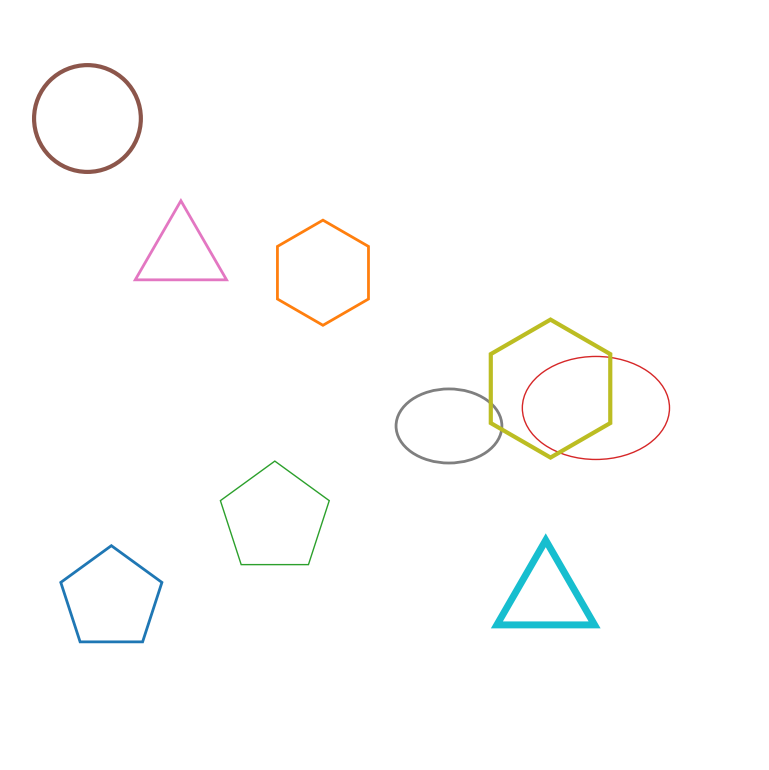[{"shape": "pentagon", "thickness": 1, "radius": 0.35, "center": [0.145, 0.222]}, {"shape": "hexagon", "thickness": 1, "radius": 0.34, "center": [0.419, 0.646]}, {"shape": "pentagon", "thickness": 0.5, "radius": 0.37, "center": [0.357, 0.327]}, {"shape": "oval", "thickness": 0.5, "radius": 0.48, "center": [0.774, 0.47]}, {"shape": "circle", "thickness": 1.5, "radius": 0.35, "center": [0.114, 0.846]}, {"shape": "triangle", "thickness": 1, "radius": 0.34, "center": [0.235, 0.671]}, {"shape": "oval", "thickness": 1, "radius": 0.34, "center": [0.583, 0.447]}, {"shape": "hexagon", "thickness": 1.5, "radius": 0.45, "center": [0.715, 0.495]}, {"shape": "triangle", "thickness": 2.5, "radius": 0.37, "center": [0.709, 0.225]}]